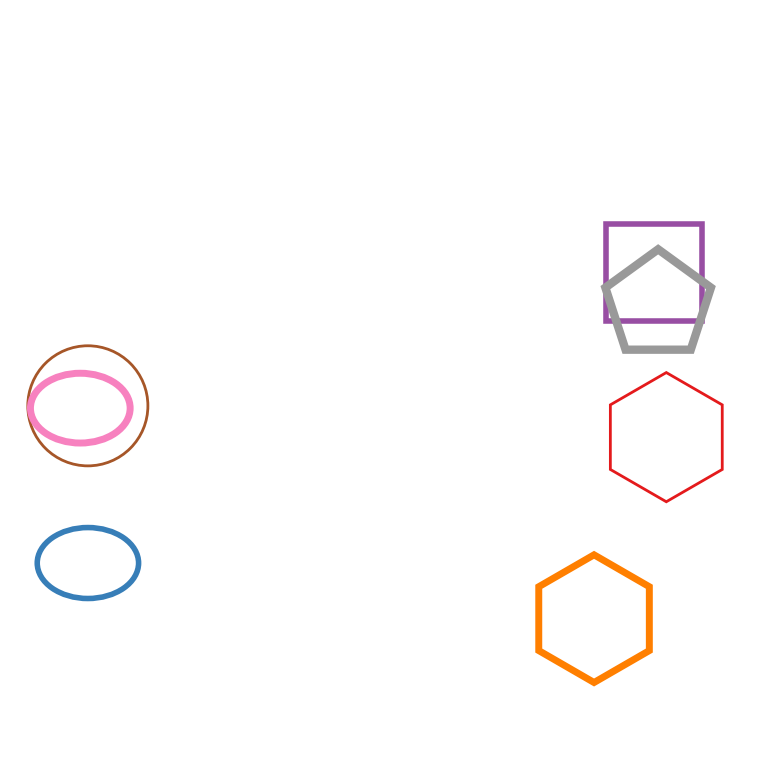[{"shape": "hexagon", "thickness": 1, "radius": 0.42, "center": [0.865, 0.432]}, {"shape": "oval", "thickness": 2, "radius": 0.33, "center": [0.114, 0.269]}, {"shape": "square", "thickness": 2, "radius": 0.31, "center": [0.849, 0.646]}, {"shape": "hexagon", "thickness": 2.5, "radius": 0.41, "center": [0.771, 0.197]}, {"shape": "circle", "thickness": 1, "radius": 0.39, "center": [0.114, 0.473]}, {"shape": "oval", "thickness": 2.5, "radius": 0.32, "center": [0.104, 0.47]}, {"shape": "pentagon", "thickness": 3, "radius": 0.36, "center": [0.855, 0.604]}]